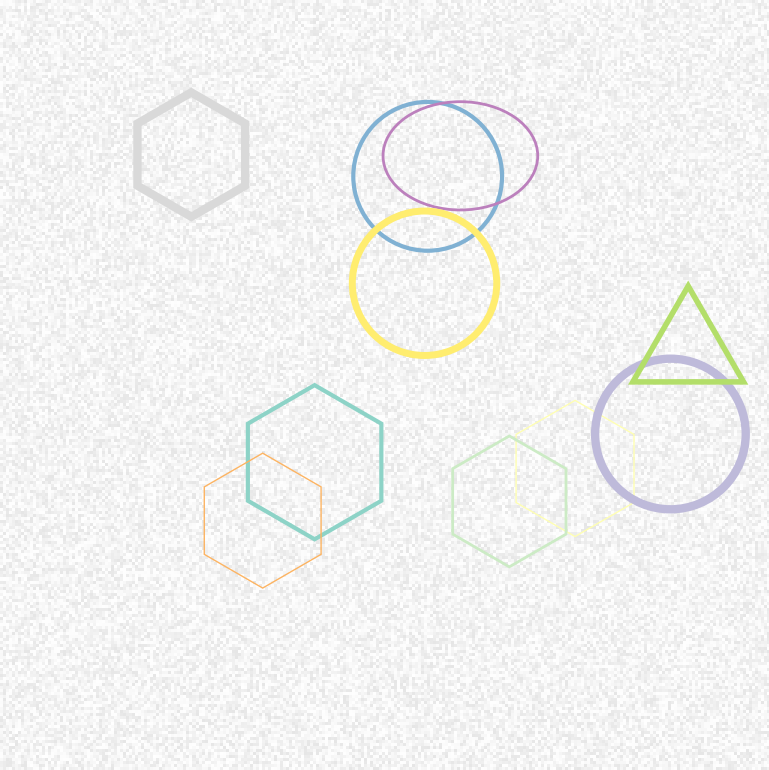[{"shape": "hexagon", "thickness": 1.5, "radius": 0.5, "center": [0.409, 0.4]}, {"shape": "hexagon", "thickness": 0.5, "radius": 0.44, "center": [0.747, 0.392]}, {"shape": "circle", "thickness": 3, "radius": 0.49, "center": [0.871, 0.436]}, {"shape": "circle", "thickness": 1.5, "radius": 0.48, "center": [0.555, 0.771]}, {"shape": "hexagon", "thickness": 0.5, "radius": 0.44, "center": [0.341, 0.324]}, {"shape": "triangle", "thickness": 2, "radius": 0.41, "center": [0.894, 0.546]}, {"shape": "hexagon", "thickness": 3, "radius": 0.4, "center": [0.248, 0.799]}, {"shape": "oval", "thickness": 1, "radius": 0.5, "center": [0.598, 0.798]}, {"shape": "hexagon", "thickness": 1, "radius": 0.42, "center": [0.661, 0.349]}, {"shape": "circle", "thickness": 2.5, "radius": 0.47, "center": [0.551, 0.632]}]